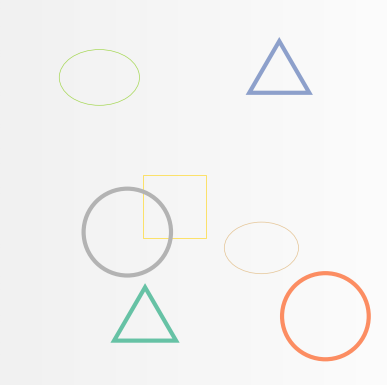[{"shape": "triangle", "thickness": 3, "radius": 0.46, "center": [0.374, 0.161]}, {"shape": "circle", "thickness": 3, "radius": 0.56, "center": [0.84, 0.179]}, {"shape": "triangle", "thickness": 3, "radius": 0.45, "center": [0.721, 0.804]}, {"shape": "oval", "thickness": 0.5, "radius": 0.52, "center": [0.256, 0.799]}, {"shape": "square", "thickness": 0.5, "radius": 0.41, "center": [0.45, 0.465]}, {"shape": "oval", "thickness": 0.5, "radius": 0.48, "center": [0.675, 0.356]}, {"shape": "circle", "thickness": 3, "radius": 0.56, "center": [0.329, 0.397]}]